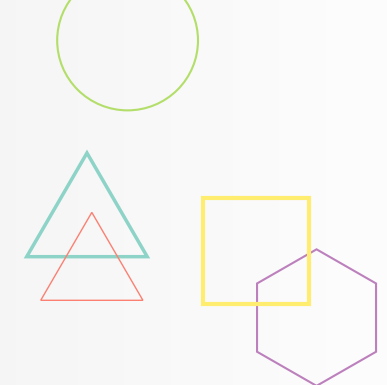[{"shape": "triangle", "thickness": 2.5, "radius": 0.9, "center": [0.224, 0.423]}, {"shape": "triangle", "thickness": 1, "radius": 0.76, "center": [0.237, 0.296]}, {"shape": "circle", "thickness": 1.5, "radius": 0.91, "center": [0.329, 0.895]}, {"shape": "hexagon", "thickness": 1.5, "radius": 0.89, "center": [0.817, 0.175]}, {"shape": "square", "thickness": 3, "radius": 0.69, "center": [0.66, 0.349]}]